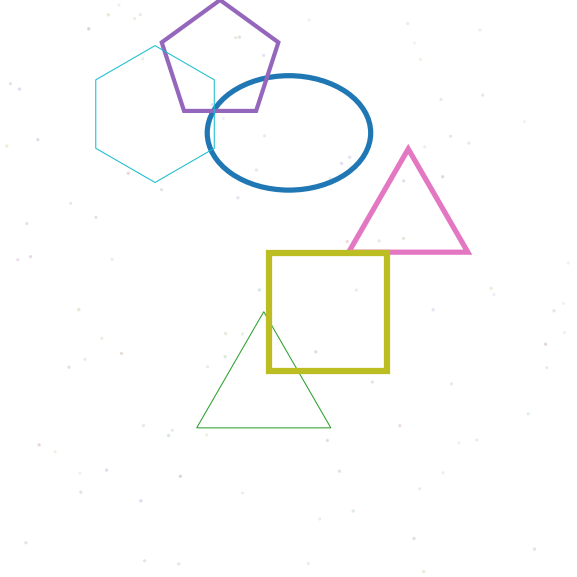[{"shape": "oval", "thickness": 2.5, "radius": 0.71, "center": [0.5, 0.769]}, {"shape": "triangle", "thickness": 0.5, "radius": 0.67, "center": [0.457, 0.325]}, {"shape": "pentagon", "thickness": 2, "radius": 0.53, "center": [0.381, 0.893]}, {"shape": "triangle", "thickness": 2.5, "radius": 0.6, "center": [0.707, 0.622]}, {"shape": "square", "thickness": 3, "radius": 0.51, "center": [0.568, 0.459]}, {"shape": "hexagon", "thickness": 0.5, "radius": 0.59, "center": [0.268, 0.802]}]